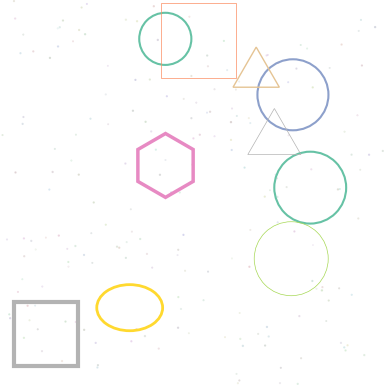[{"shape": "circle", "thickness": 1.5, "radius": 0.34, "center": [0.429, 0.899]}, {"shape": "circle", "thickness": 1.5, "radius": 0.47, "center": [0.806, 0.513]}, {"shape": "square", "thickness": 0.5, "radius": 0.49, "center": [0.516, 0.895]}, {"shape": "circle", "thickness": 1.5, "radius": 0.46, "center": [0.761, 0.754]}, {"shape": "hexagon", "thickness": 2.5, "radius": 0.41, "center": [0.43, 0.57]}, {"shape": "circle", "thickness": 0.5, "radius": 0.48, "center": [0.756, 0.328]}, {"shape": "oval", "thickness": 2, "radius": 0.43, "center": [0.337, 0.201]}, {"shape": "triangle", "thickness": 1, "radius": 0.35, "center": [0.665, 0.808]}, {"shape": "square", "thickness": 3, "radius": 0.42, "center": [0.118, 0.132]}, {"shape": "triangle", "thickness": 0.5, "radius": 0.4, "center": [0.713, 0.638]}]